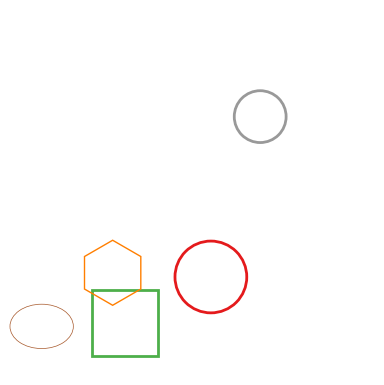[{"shape": "circle", "thickness": 2, "radius": 0.47, "center": [0.548, 0.281]}, {"shape": "square", "thickness": 2, "radius": 0.43, "center": [0.325, 0.16]}, {"shape": "hexagon", "thickness": 1, "radius": 0.42, "center": [0.293, 0.292]}, {"shape": "oval", "thickness": 0.5, "radius": 0.41, "center": [0.108, 0.152]}, {"shape": "circle", "thickness": 2, "radius": 0.34, "center": [0.676, 0.697]}]